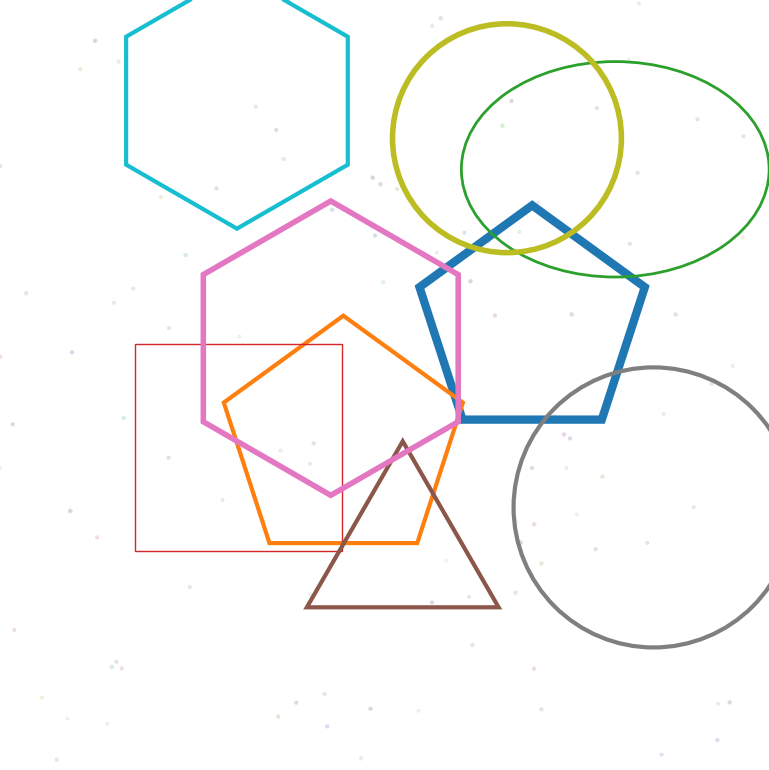[{"shape": "pentagon", "thickness": 3, "radius": 0.77, "center": [0.691, 0.58]}, {"shape": "pentagon", "thickness": 1.5, "radius": 0.82, "center": [0.446, 0.427]}, {"shape": "oval", "thickness": 1, "radius": 1.0, "center": [0.799, 0.78]}, {"shape": "square", "thickness": 0.5, "radius": 0.67, "center": [0.31, 0.419]}, {"shape": "triangle", "thickness": 1.5, "radius": 0.72, "center": [0.523, 0.283]}, {"shape": "hexagon", "thickness": 2, "radius": 0.96, "center": [0.43, 0.548]}, {"shape": "circle", "thickness": 1.5, "radius": 0.91, "center": [0.849, 0.341]}, {"shape": "circle", "thickness": 2, "radius": 0.74, "center": [0.658, 0.821]}, {"shape": "hexagon", "thickness": 1.5, "radius": 0.83, "center": [0.308, 0.869]}]